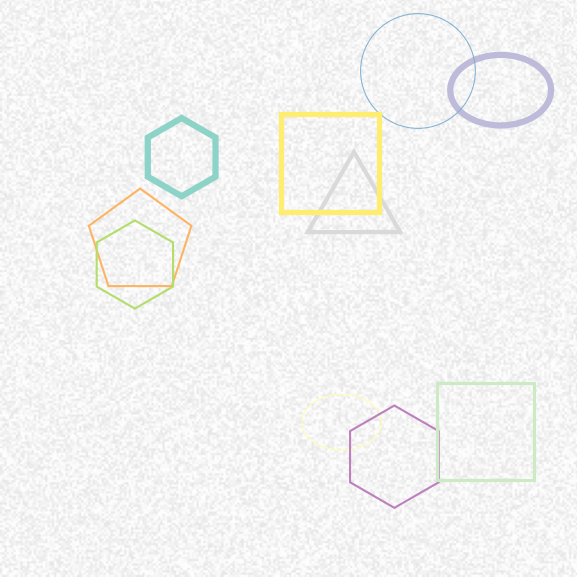[{"shape": "hexagon", "thickness": 3, "radius": 0.34, "center": [0.315, 0.727]}, {"shape": "oval", "thickness": 0.5, "radius": 0.34, "center": [0.591, 0.268]}, {"shape": "oval", "thickness": 3, "radius": 0.44, "center": [0.867, 0.843]}, {"shape": "circle", "thickness": 0.5, "radius": 0.5, "center": [0.724, 0.876]}, {"shape": "pentagon", "thickness": 1, "radius": 0.47, "center": [0.243, 0.579]}, {"shape": "hexagon", "thickness": 1, "radius": 0.38, "center": [0.234, 0.541]}, {"shape": "triangle", "thickness": 2, "radius": 0.46, "center": [0.613, 0.644]}, {"shape": "hexagon", "thickness": 1, "radius": 0.44, "center": [0.683, 0.208]}, {"shape": "square", "thickness": 1.5, "radius": 0.42, "center": [0.84, 0.253]}, {"shape": "square", "thickness": 2.5, "radius": 0.42, "center": [0.571, 0.717]}]